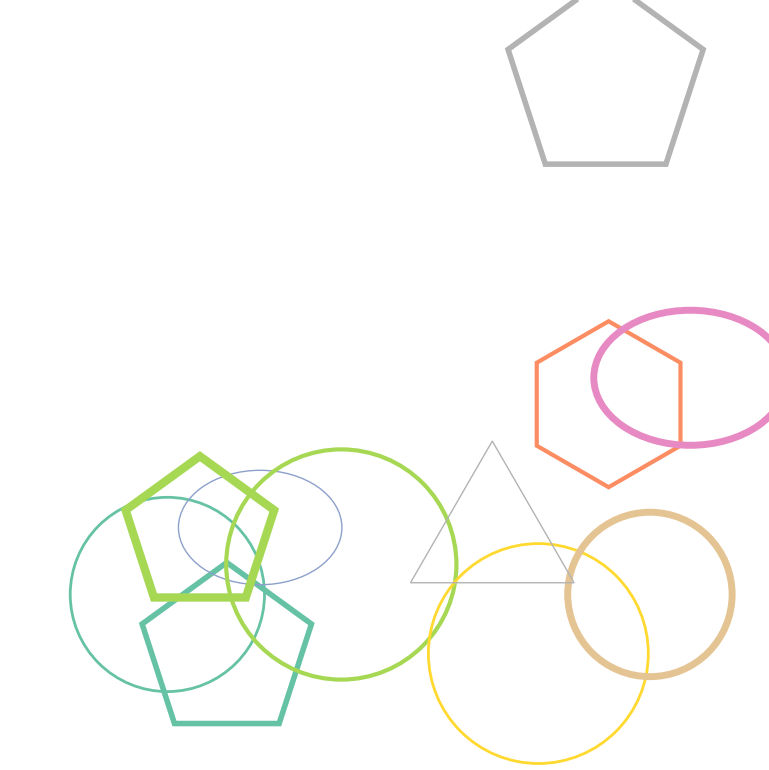[{"shape": "pentagon", "thickness": 2, "radius": 0.58, "center": [0.295, 0.154]}, {"shape": "circle", "thickness": 1, "radius": 0.63, "center": [0.217, 0.228]}, {"shape": "hexagon", "thickness": 1.5, "radius": 0.54, "center": [0.79, 0.475]}, {"shape": "oval", "thickness": 0.5, "radius": 0.53, "center": [0.338, 0.315]}, {"shape": "oval", "thickness": 2.5, "radius": 0.63, "center": [0.896, 0.509]}, {"shape": "circle", "thickness": 1.5, "radius": 0.75, "center": [0.443, 0.267]}, {"shape": "pentagon", "thickness": 3, "radius": 0.51, "center": [0.26, 0.306]}, {"shape": "circle", "thickness": 1, "radius": 0.71, "center": [0.699, 0.151]}, {"shape": "circle", "thickness": 2.5, "radius": 0.53, "center": [0.844, 0.228]}, {"shape": "triangle", "thickness": 0.5, "radius": 0.61, "center": [0.639, 0.305]}, {"shape": "pentagon", "thickness": 2, "radius": 0.67, "center": [0.787, 0.895]}]